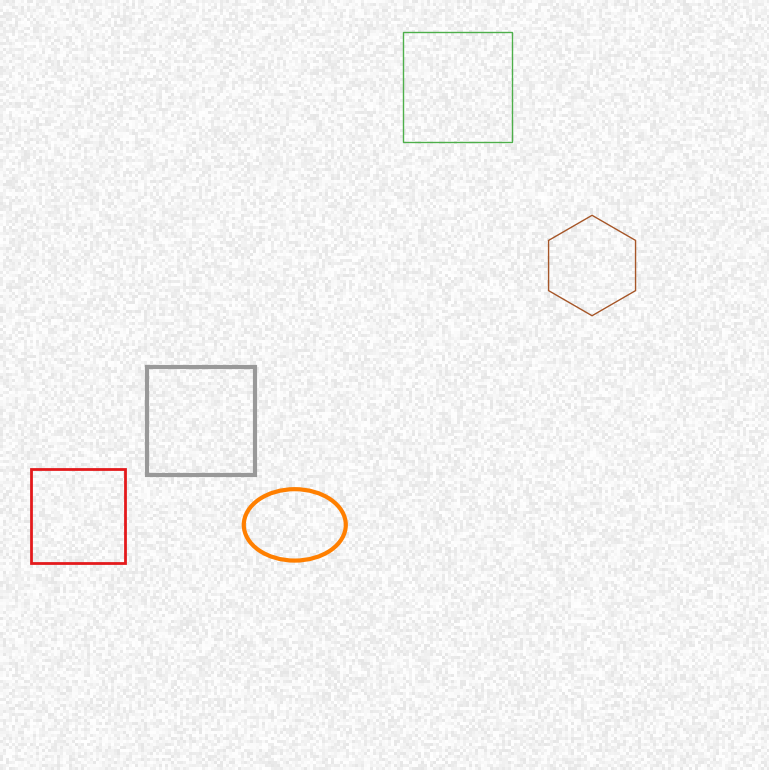[{"shape": "square", "thickness": 1, "radius": 0.3, "center": [0.102, 0.33]}, {"shape": "square", "thickness": 0.5, "radius": 0.35, "center": [0.594, 0.887]}, {"shape": "oval", "thickness": 1.5, "radius": 0.33, "center": [0.383, 0.318]}, {"shape": "hexagon", "thickness": 0.5, "radius": 0.33, "center": [0.769, 0.655]}, {"shape": "square", "thickness": 1.5, "radius": 0.35, "center": [0.261, 0.453]}]